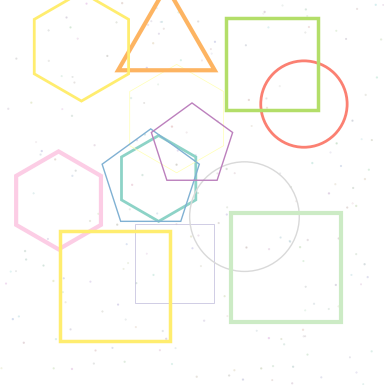[{"shape": "hexagon", "thickness": 2, "radius": 0.56, "center": [0.412, 0.537]}, {"shape": "hexagon", "thickness": 0.5, "radius": 0.7, "center": [0.459, 0.692]}, {"shape": "square", "thickness": 0.5, "radius": 0.52, "center": [0.453, 0.316]}, {"shape": "circle", "thickness": 2, "radius": 0.56, "center": [0.789, 0.73]}, {"shape": "pentagon", "thickness": 1, "radius": 0.66, "center": [0.391, 0.532]}, {"shape": "triangle", "thickness": 3, "radius": 0.72, "center": [0.432, 0.89]}, {"shape": "square", "thickness": 2.5, "radius": 0.59, "center": [0.707, 0.833]}, {"shape": "hexagon", "thickness": 3, "radius": 0.64, "center": [0.152, 0.48]}, {"shape": "circle", "thickness": 1, "radius": 0.71, "center": [0.635, 0.437]}, {"shape": "pentagon", "thickness": 1, "radius": 0.56, "center": [0.499, 0.622]}, {"shape": "square", "thickness": 3, "radius": 0.71, "center": [0.743, 0.305]}, {"shape": "square", "thickness": 2.5, "radius": 0.72, "center": [0.299, 0.258]}, {"shape": "hexagon", "thickness": 2, "radius": 0.71, "center": [0.212, 0.879]}]